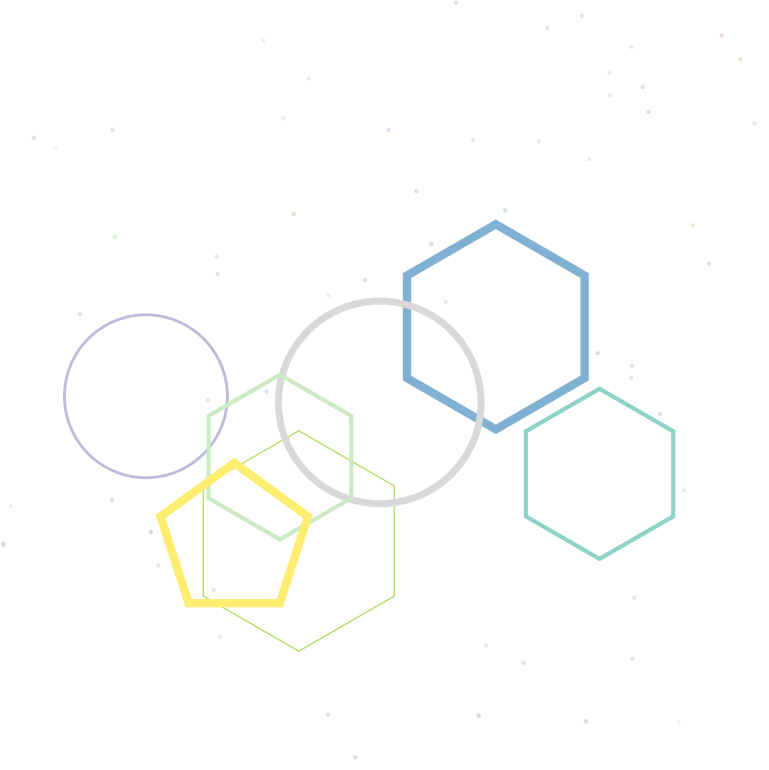[{"shape": "hexagon", "thickness": 1.5, "radius": 0.55, "center": [0.779, 0.385]}, {"shape": "circle", "thickness": 1, "radius": 0.53, "center": [0.189, 0.485]}, {"shape": "hexagon", "thickness": 3, "radius": 0.67, "center": [0.644, 0.576]}, {"shape": "hexagon", "thickness": 0.5, "radius": 0.72, "center": [0.388, 0.297]}, {"shape": "circle", "thickness": 2.5, "radius": 0.66, "center": [0.493, 0.477]}, {"shape": "hexagon", "thickness": 1.5, "radius": 0.53, "center": [0.364, 0.406]}, {"shape": "pentagon", "thickness": 3, "radius": 0.5, "center": [0.304, 0.298]}]